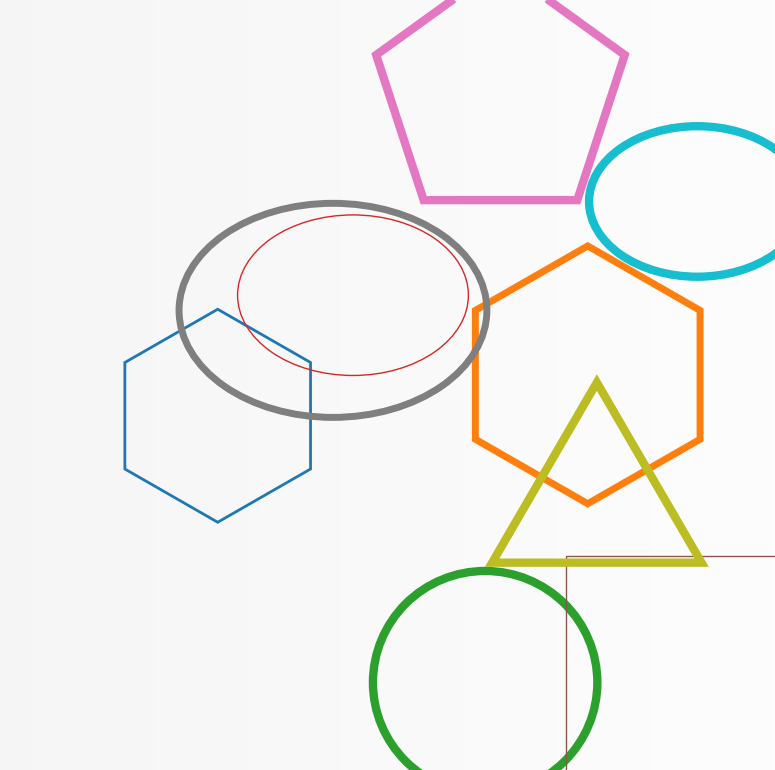[{"shape": "hexagon", "thickness": 1, "radius": 0.69, "center": [0.281, 0.46]}, {"shape": "hexagon", "thickness": 2.5, "radius": 0.84, "center": [0.758, 0.513]}, {"shape": "circle", "thickness": 3, "radius": 0.72, "center": [0.626, 0.114]}, {"shape": "oval", "thickness": 0.5, "radius": 0.74, "center": [0.455, 0.617]}, {"shape": "square", "thickness": 0.5, "radius": 0.76, "center": [0.883, 0.126]}, {"shape": "pentagon", "thickness": 3, "radius": 0.84, "center": [0.646, 0.876]}, {"shape": "oval", "thickness": 2.5, "radius": 0.99, "center": [0.43, 0.597]}, {"shape": "triangle", "thickness": 3, "radius": 0.78, "center": [0.77, 0.347]}, {"shape": "oval", "thickness": 3, "radius": 0.7, "center": [0.9, 0.738]}]